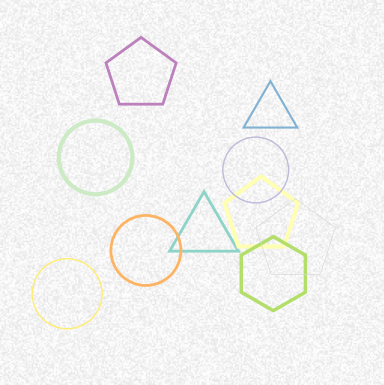[{"shape": "triangle", "thickness": 2, "radius": 0.52, "center": [0.53, 0.399]}, {"shape": "pentagon", "thickness": 3, "radius": 0.5, "center": [0.679, 0.441]}, {"shape": "circle", "thickness": 1, "radius": 0.43, "center": [0.664, 0.558]}, {"shape": "triangle", "thickness": 1.5, "radius": 0.4, "center": [0.702, 0.709]}, {"shape": "circle", "thickness": 2, "radius": 0.45, "center": [0.379, 0.349]}, {"shape": "hexagon", "thickness": 2.5, "radius": 0.48, "center": [0.71, 0.289]}, {"shape": "pentagon", "thickness": 0.5, "radius": 0.54, "center": [0.768, 0.375]}, {"shape": "pentagon", "thickness": 2, "radius": 0.48, "center": [0.366, 0.807]}, {"shape": "circle", "thickness": 3, "radius": 0.48, "center": [0.248, 0.591]}, {"shape": "circle", "thickness": 1, "radius": 0.45, "center": [0.174, 0.237]}]